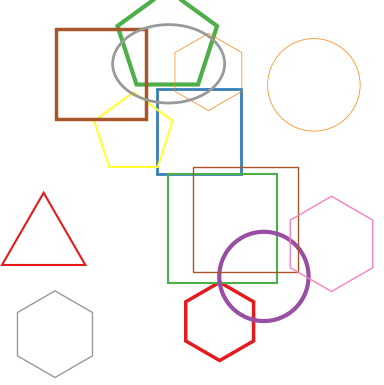[{"shape": "hexagon", "thickness": 2.5, "radius": 0.51, "center": [0.571, 0.165]}, {"shape": "triangle", "thickness": 1.5, "radius": 0.63, "center": [0.113, 0.374]}, {"shape": "square", "thickness": 2, "radius": 0.55, "center": [0.517, 0.658]}, {"shape": "square", "thickness": 1.5, "radius": 0.71, "center": [0.577, 0.406]}, {"shape": "pentagon", "thickness": 3, "radius": 0.68, "center": [0.434, 0.89]}, {"shape": "circle", "thickness": 3, "radius": 0.58, "center": [0.686, 0.282]}, {"shape": "hexagon", "thickness": 0.5, "radius": 0.5, "center": [0.541, 0.813]}, {"shape": "circle", "thickness": 0.5, "radius": 0.6, "center": [0.815, 0.78]}, {"shape": "pentagon", "thickness": 1.5, "radius": 0.54, "center": [0.347, 0.653]}, {"shape": "square", "thickness": 1, "radius": 0.68, "center": [0.637, 0.43]}, {"shape": "square", "thickness": 2.5, "radius": 0.58, "center": [0.262, 0.808]}, {"shape": "hexagon", "thickness": 1, "radius": 0.62, "center": [0.861, 0.366]}, {"shape": "hexagon", "thickness": 1, "radius": 0.56, "center": [0.143, 0.132]}, {"shape": "oval", "thickness": 2, "radius": 0.73, "center": [0.438, 0.834]}]